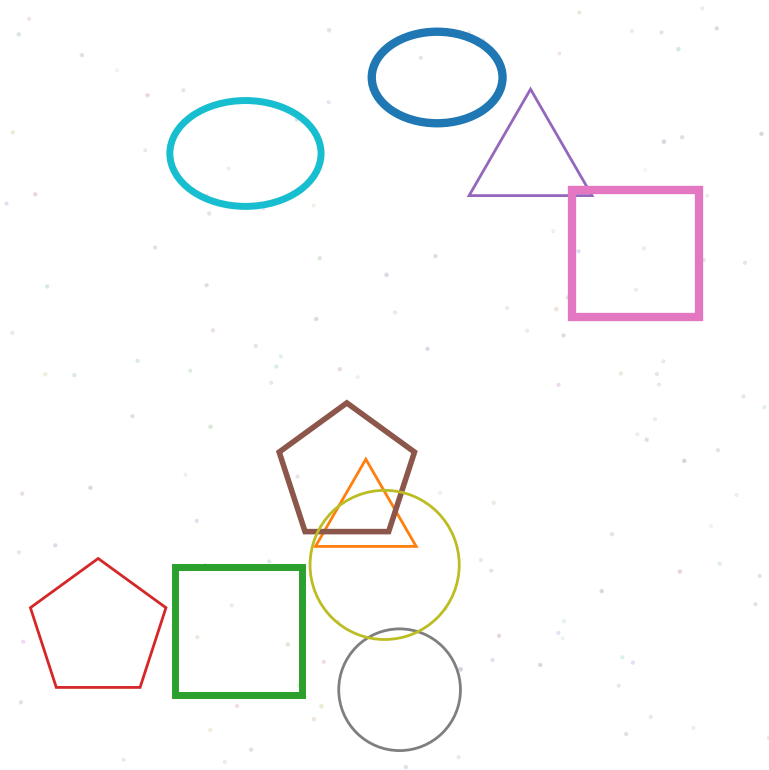[{"shape": "oval", "thickness": 3, "radius": 0.42, "center": [0.568, 0.899]}, {"shape": "triangle", "thickness": 1, "radius": 0.38, "center": [0.475, 0.328]}, {"shape": "square", "thickness": 2.5, "radius": 0.41, "center": [0.31, 0.18]}, {"shape": "pentagon", "thickness": 1, "radius": 0.46, "center": [0.128, 0.182]}, {"shape": "triangle", "thickness": 1, "radius": 0.46, "center": [0.689, 0.792]}, {"shape": "pentagon", "thickness": 2, "radius": 0.46, "center": [0.45, 0.384]}, {"shape": "square", "thickness": 3, "radius": 0.41, "center": [0.825, 0.67]}, {"shape": "circle", "thickness": 1, "radius": 0.4, "center": [0.519, 0.104]}, {"shape": "circle", "thickness": 1, "radius": 0.48, "center": [0.5, 0.266]}, {"shape": "oval", "thickness": 2.5, "radius": 0.49, "center": [0.319, 0.801]}]